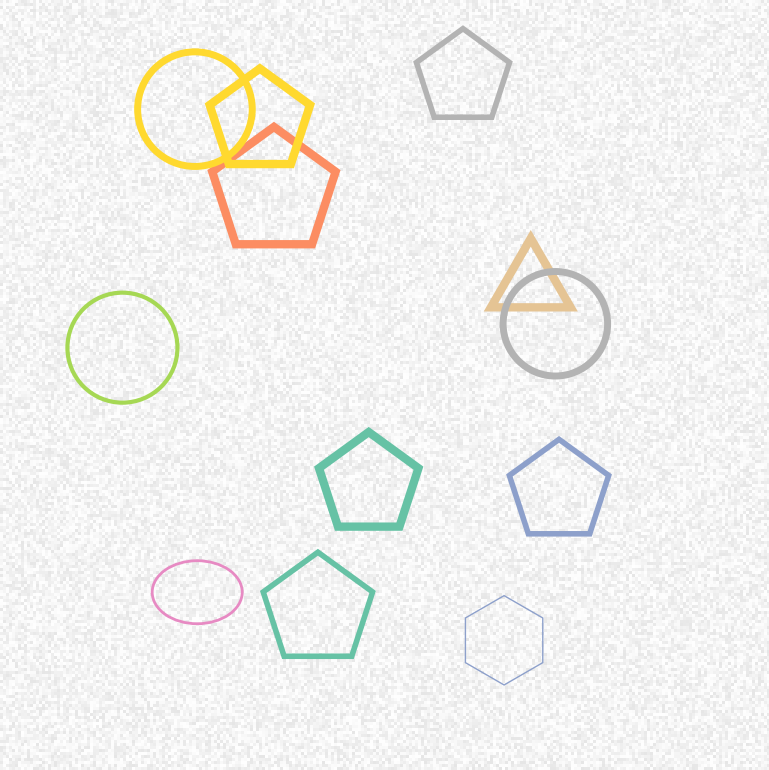[{"shape": "pentagon", "thickness": 2, "radius": 0.37, "center": [0.413, 0.208]}, {"shape": "pentagon", "thickness": 3, "radius": 0.34, "center": [0.479, 0.371]}, {"shape": "pentagon", "thickness": 3, "radius": 0.42, "center": [0.356, 0.751]}, {"shape": "hexagon", "thickness": 0.5, "radius": 0.29, "center": [0.655, 0.168]}, {"shape": "pentagon", "thickness": 2, "radius": 0.34, "center": [0.726, 0.362]}, {"shape": "oval", "thickness": 1, "radius": 0.29, "center": [0.256, 0.231]}, {"shape": "circle", "thickness": 1.5, "radius": 0.36, "center": [0.159, 0.548]}, {"shape": "circle", "thickness": 2.5, "radius": 0.37, "center": [0.253, 0.858]}, {"shape": "pentagon", "thickness": 3, "radius": 0.34, "center": [0.337, 0.842]}, {"shape": "triangle", "thickness": 3, "radius": 0.3, "center": [0.689, 0.631]}, {"shape": "circle", "thickness": 2.5, "radius": 0.34, "center": [0.721, 0.58]}, {"shape": "pentagon", "thickness": 2, "radius": 0.32, "center": [0.601, 0.899]}]